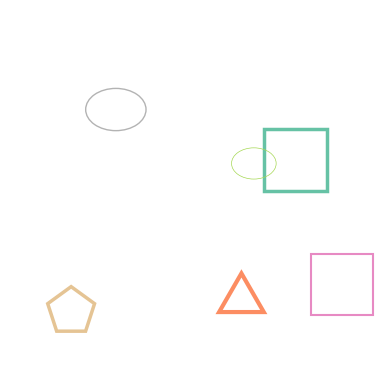[{"shape": "square", "thickness": 2.5, "radius": 0.41, "center": [0.768, 0.585]}, {"shape": "triangle", "thickness": 3, "radius": 0.33, "center": [0.627, 0.223]}, {"shape": "square", "thickness": 1.5, "radius": 0.4, "center": [0.887, 0.261]}, {"shape": "oval", "thickness": 0.5, "radius": 0.29, "center": [0.659, 0.575]}, {"shape": "pentagon", "thickness": 2.5, "radius": 0.32, "center": [0.185, 0.192]}, {"shape": "oval", "thickness": 1, "radius": 0.39, "center": [0.301, 0.716]}]